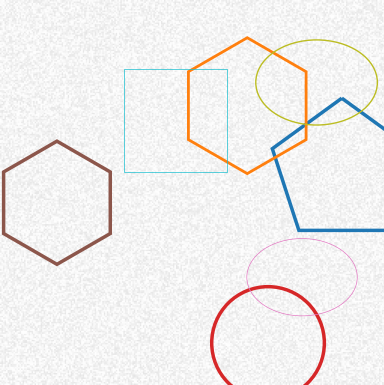[{"shape": "pentagon", "thickness": 2.5, "radius": 0.95, "center": [0.888, 0.555]}, {"shape": "hexagon", "thickness": 2, "radius": 0.88, "center": [0.642, 0.726]}, {"shape": "circle", "thickness": 2.5, "radius": 0.73, "center": [0.696, 0.109]}, {"shape": "hexagon", "thickness": 2.5, "radius": 0.8, "center": [0.148, 0.473]}, {"shape": "oval", "thickness": 0.5, "radius": 0.72, "center": [0.785, 0.28]}, {"shape": "oval", "thickness": 1, "radius": 0.79, "center": [0.822, 0.786]}, {"shape": "square", "thickness": 0.5, "radius": 0.67, "center": [0.455, 0.686]}]